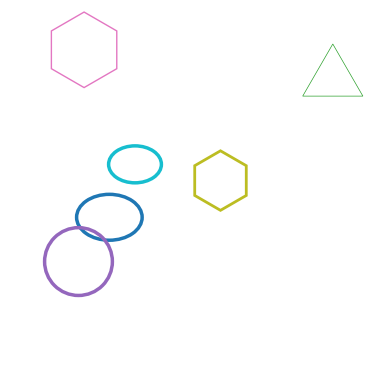[{"shape": "oval", "thickness": 2.5, "radius": 0.43, "center": [0.284, 0.436]}, {"shape": "triangle", "thickness": 0.5, "radius": 0.45, "center": [0.864, 0.795]}, {"shape": "circle", "thickness": 2.5, "radius": 0.44, "center": [0.204, 0.321]}, {"shape": "hexagon", "thickness": 1, "radius": 0.49, "center": [0.218, 0.871]}, {"shape": "hexagon", "thickness": 2, "radius": 0.39, "center": [0.573, 0.531]}, {"shape": "oval", "thickness": 2.5, "radius": 0.34, "center": [0.351, 0.573]}]